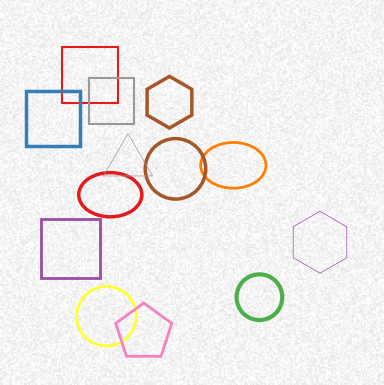[{"shape": "square", "thickness": 1.5, "radius": 0.36, "center": [0.234, 0.805]}, {"shape": "oval", "thickness": 2.5, "radius": 0.41, "center": [0.286, 0.494]}, {"shape": "square", "thickness": 2.5, "radius": 0.35, "center": [0.138, 0.692]}, {"shape": "circle", "thickness": 3, "radius": 0.3, "center": [0.674, 0.228]}, {"shape": "square", "thickness": 2, "radius": 0.39, "center": [0.183, 0.354]}, {"shape": "hexagon", "thickness": 0.5, "radius": 0.4, "center": [0.831, 0.371]}, {"shape": "oval", "thickness": 2, "radius": 0.42, "center": [0.606, 0.571]}, {"shape": "circle", "thickness": 2, "radius": 0.39, "center": [0.277, 0.179]}, {"shape": "circle", "thickness": 2.5, "radius": 0.39, "center": [0.456, 0.561]}, {"shape": "hexagon", "thickness": 2.5, "radius": 0.34, "center": [0.44, 0.735]}, {"shape": "pentagon", "thickness": 2, "radius": 0.38, "center": [0.373, 0.136]}, {"shape": "triangle", "thickness": 0.5, "radius": 0.37, "center": [0.332, 0.58]}, {"shape": "square", "thickness": 1.5, "radius": 0.3, "center": [0.29, 0.738]}]